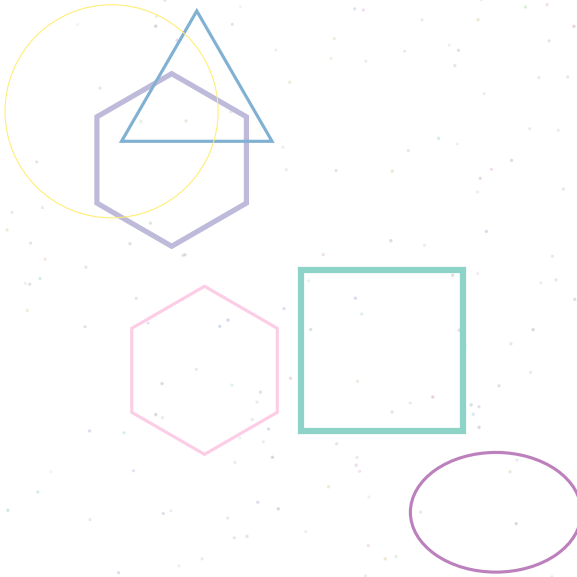[{"shape": "square", "thickness": 3, "radius": 0.7, "center": [0.661, 0.392]}, {"shape": "hexagon", "thickness": 2.5, "radius": 0.75, "center": [0.297, 0.722]}, {"shape": "triangle", "thickness": 1.5, "radius": 0.75, "center": [0.341, 0.83]}, {"shape": "hexagon", "thickness": 1.5, "radius": 0.73, "center": [0.354, 0.358]}, {"shape": "oval", "thickness": 1.5, "radius": 0.74, "center": [0.859, 0.112]}, {"shape": "circle", "thickness": 0.5, "radius": 0.92, "center": [0.193, 0.806]}]